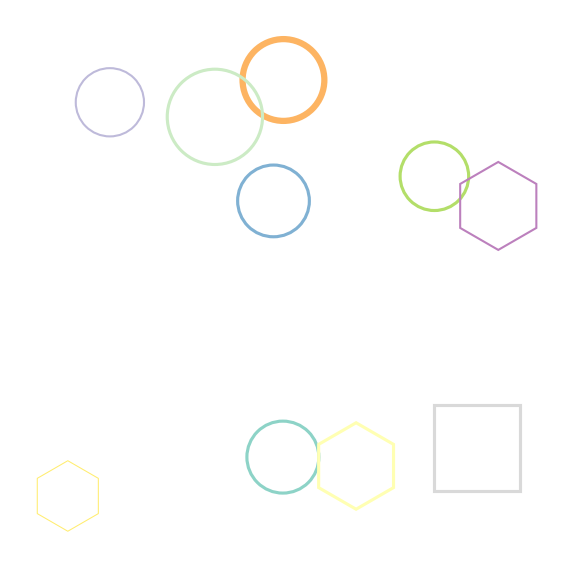[{"shape": "circle", "thickness": 1.5, "radius": 0.31, "center": [0.49, 0.208]}, {"shape": "hexagon", "thickness": 1.5, "radius": 0.37, "center": [0.617, 0.192]}, {"shape": "circle", "thickness": 1, "radius": 0.3, "center": [0.19, 0.822]}, {"shape": "circle", "thickness": 1.5, "radius": 0.31, "center": [0.474, 0.651]}, {"shape": "circle", "thickness": 3, "radius": 0.35, "center": [0.491, 0.861]}, {"shape": "circle", "thickness": 1.5, "radius": 0.3, "center": [0.752, 0.694]}, {"shape": "square", "thickness": 1.5, "radius": 0.37, "center": [0.826, 0.223]}, {"shape": "hexagon", "thickness": 1, "radius": 0.38, "center": [0.863, 0.643]}, {"shape": "circle", "thickness": 1.5, "radius": 0.41, "center": [0.372, 0.797]}, {"shape": "hexagon", "thickness": 0.5, "radius": 0.31, "center": [0.117, 0.14]}]